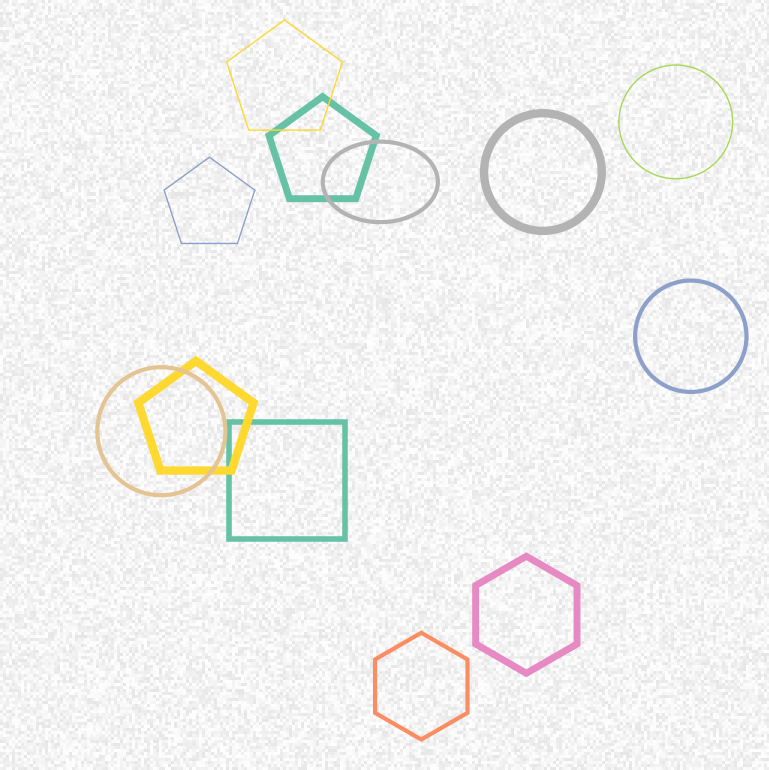[{"shape": "pentagon", "thickness": 2.5, "radius": 0.37, "center": [0.419, 0.801]}, {"shape": "square", "thickness": 2, "radius": 0.38, "center": [0.373, 0.376]}, {"shape": "hexagon", "thickness": 1.5, "radius": 0.35, "center": [0.547, 0.109]}, {"shape": "circle", "thickness": 1.5, "radius": 0.36, "center": [0.897, 0.563]}, {"shape": "pentagon", "thickness": 0.5, "radius": 0.31, "center": [0.272, 0.734]}, {"shape": "hexagon", "thickness": 2.5, "radius": 0.38, "center": [0.684, 0.202]}, {"shape": "circle", "thickness": 0.5, "radius": 0.37, "center": [0.878, 0.842]}, {"shape": "pentagon", "thickness": 0.5, "radius": 0.4, "center": [0.37, 0.895]}, {"shape": "pentagon", "thickness": 3, "radius": 0.39, "center": [0.254, 0.453]}, {"shape": "circle", "thickness": 1.5, "radius": 0.42, "center": [0.21, 0.44]}, {"shape": "circle", "thickness": 3, "radius": 0.38, "center": [0.705, 0.777]}, {"shape": "oval", "thickness": 1.5, "radius": 0.37, "center": [0.494, 0.764]}]